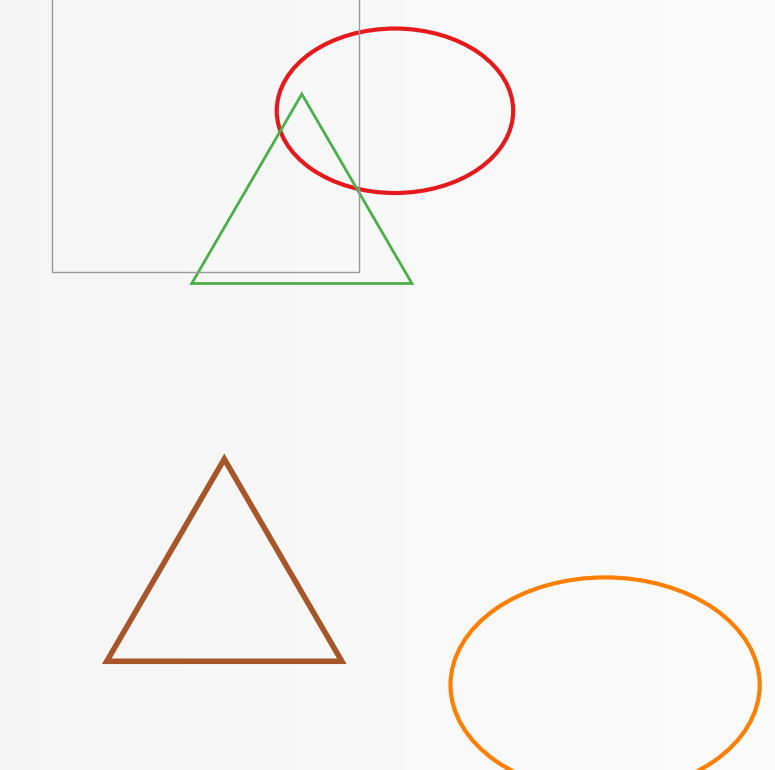[{"shape": "oval", "thickness": 1.5, "radius": 0.76, "center": [0.51, 0.856]}, {"shape": "triangle", "thickness": 1, "radius": 0.82, "center": [0.389, 0.714]}, {"shape": "oval", "thickness": 1.5, "radius": 1.0, "center": [0.781, 0.11]}, {"shape": "triangle", "thickness": 2, "radius": 0.88, "center": [0.289, 0.229]}, {"shape": "square", "thickness": 0.5, "radius": 0.99, "center": [0.266, 0.845]}]